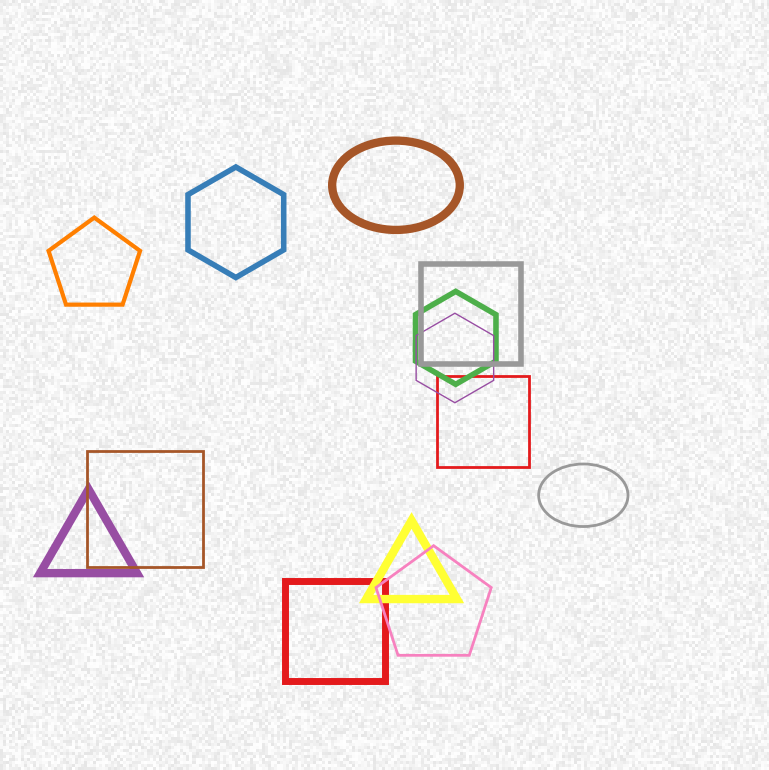[{"shape": "square", "thickness": 1, "radius": 0.3, "center": [0.627, 0.453]}, {"shape": "square", "thickness": 2.5, "radius": 0.32, "center": [0.435, 0.181]}, {"shape": "hexagon", "thickness": 2, "radius": 0.36, "center": [0.306, 0.711]}, {"shape": "hexagon", "thickness": 2, "radius": 0.3, "center": [0.592, 0.561]}, {"shape": "hexagon", "thickness": 0.5, "radius": 0.29, "center": [0.591, 0.535]}, {"shape": "triangle", "thickness": 3, "radius": 0.36, "center": [0.115, 0.292]}, {"shape": "pentagon", "thickness": 1.5, "radius": 0.31, "center": [0.122, 0.655]}, {"shape": "triangle", "thickness": 3, "radius": 0.34, "center": [0.534, 0.256]}, {"shape": "square", "thickness": 1, "radius": 0.38, "center": [0.188, 0.339]}, {"shape": "oval", "thickness": 3, "radius": 0.41, "center": [0.514, 0.759]}, {"shape": "pentagon", "thickness": 1, "radius": 0.39, "center": [0.563, 0.213]}, {"shape": "square", "thickness": 2, "radius": 0.33, "center": [0.612, 0.592]}, {"shape": "oval", "thickness": 1, "radius": 0.29, "center": [0.758, 0.357]}]